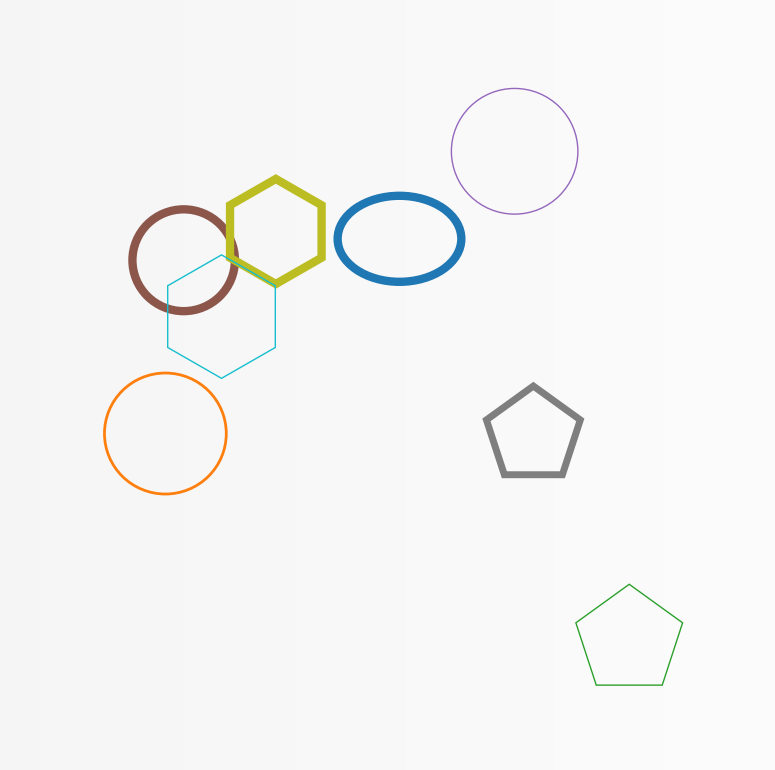[{"shape": "oval", "thickness": 3, "radius": 0.4, "center": [0.515, 0.69]}, {"shape": "circle", "thickness": 1, "radius": 0.39, "center": [0.213, 0.437]}, {"shape": "pentagon", "thickness": 0.5, "radius": 0.36, "center": [0.812, 0.169]}, {"shape": "circle", "thickness": 0.5, "radius": 0.41, "center": [0.664, 0.804]}, {"shape": "circle", "thickness": 3, "radius": 0.33, "center": [0.237, 0.662]}, {"shape": "pentagon", "thickness": 2.5, "radius": 0.32, "center": [0.688, 0.435]}, {"shape": "hexagon", "thickness": 3, "radius": 0.34, "center": [0.356, 0.699]}, {"shape": "hexagon", "thickness": 0.5, "radius": 0.4, "center": [0.286, 0.589]}]